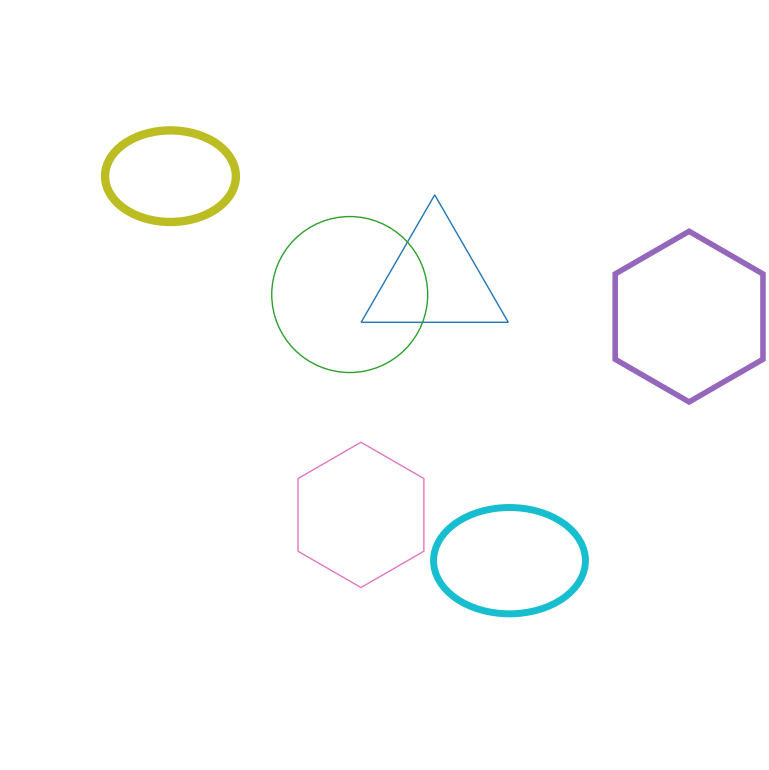[{"shape": "triangle", "thickness": 0.5, "radius": 0.55, "center": [0.565, 0.637]}, {"shape": "circle", "thickness": 0.5, "radius": 0.51, "center": [0.454, 0.617]}, {"shape": "hexagon", "thickness": 2, "radius": 0.55, "center": [0.895, 0.589]}, {"shape": "hexagon", "thickness": 0.5, "radius": 0.47, "center": [0.469, 0.331]}, {"shape": "oval", "thickness": 3, "radius": 0.42, "center": [0.221, 0.771]}, {"shape": "oval", "thickness": 2.5, "radius": 0.49, "center": [0.662, 0.272]}]